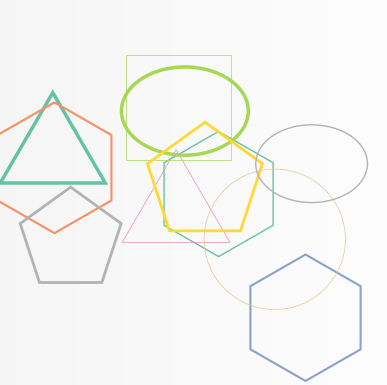[{"shape": "hexagon", "thickness": 1, "radius": 0.81, "center": [0.564, 0.496]}, {"shape": "triangle", "thickness": 2.5, "radius": 0.78, "center": [0.136, 0.603]}, {"shape": "hexagon", "thickness": 1.5, "radius": 0.85, "center": [0.14, 0.564]}, {"shape": "hexagon", "thickness": 1.5, "radius": 0.82, "center": [0.788, 0.175]}, {"shape": "triangle", "thickness": 0.5, "radius": 0.8, "center": [0.454, 0.451]}, {"shape": "square", "thickness": 0.5, "radius": 0.68, "center": [0.461, 0.72]}, {"shape": "oval", "thickness": 2.5, "radius": 0.82, "center": [0.477, 0.712]}, {"shape": "pentagon", "thickness": 2, "radius": 0.78, "center": [0.529, 0.527]}, {"shape": "circle", "thickness": 0.5, "radius": 0.91, "center": [0.709, 0.379]}, {"shape": "pentagon", "thickness": 2, "radius": 0.68, "center": [0.182, 0.377]}, {"shape": "oval", "thickness": 1, "radius": 0.72, "center": [0.804, 0.575]}]